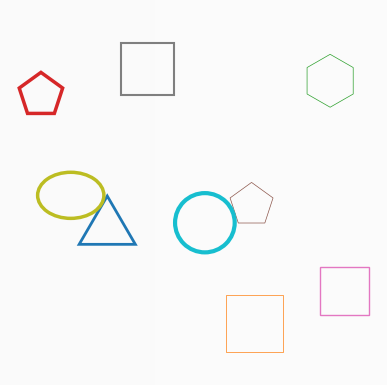[{"shape": "triangle", "thickness": 2, "radius": 0.42, "center": [0.277, 0.407]}, {"shape": "square", "thickness": 0.5, "radius": 0.37, "center": [0.657, 0.159]}, {"shape": "hexagon", "thickness": 0.5, "radius": 0.34, "center": [0.852, 0.79]}, {"shape": "pentagon", "thickness": 2.5, "radius": 0.29, "center": [0.106, 0.753]}, {"shape": "pentagon", "thickness": 0.5, "radius": 0.29, "center": [0.649, 0.468]}, {"shape": "square", "thickness": 1, "radius": 0.31, "center": [0.889, 0.244]}, {"shape": "square", "thickness": 1.5, "radius": 0.34, "center": [0.381, 0.821]}, {"shape": "oval", "thickness": 2.5, "radius": 0.43, "center": [0.183, 0.493]}, {"shape": "circle", "thickness": 3, "radius": 0.38, "center": [0.529, 0.421]}]